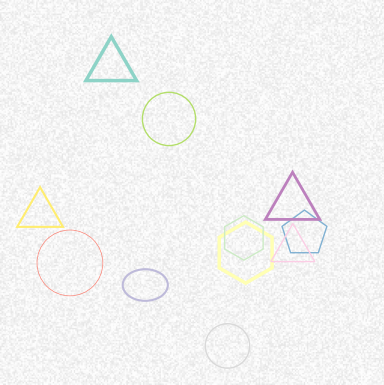[{"shape": "triangle", "thickness": 2.5, "radius": 0.38, "center": [0.289, 0.829]}, {"shape": "hexagon", "thickness": 2.5, "radius": 0.4, "center": [0.638, 0.344]}, {"shape": "oval", "thickness": 1.5, "radius": 0.29, "center": [0.377, 0.26]}, {"shape": "circle", "thickness": 0.5, "radius": 0.43, "center": [0.182, 0.317]}, {"shape": "pentagon", "thickness": 1, "radius": 0.31, "center": [0.791, 0.393]}, {"shape": "circle", "thickness": 1, "radius": 0.35, "center": [0.439, 0.691]}, {"shape": "triangle", "thickness": 1, "radius": 0.33, "center": [0.761, 0.353]}, {"shape": "circle", "thickness": 1, "radius": 0.29, "center": [0.591, 0.102]}, {"shape": "triangle", "thickness": 2, "radius": 0.41, "center": [0.76, 0.471]}, {"shape": "hexagon", "thickness": 1, "radius": 0.29, "center": [0.633, 0.382]}, {"shape": "triangle", "thickness": 1.5, "radius": 0.34, "center": [0.104, 0.445]}]